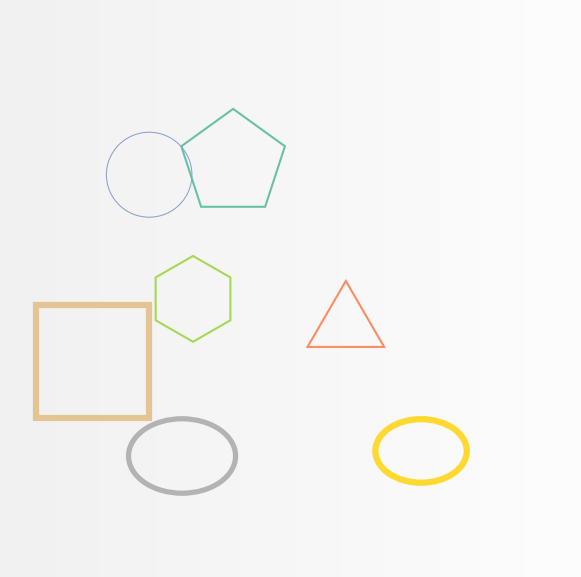[{"shape": "pentagon", "thickness": 1, "radius": 0.47, "center": [0.401, 0.717]}, {"shape": "triangle", "thickness": 1, "radius": 0.38, "center": [0.595, 0.436]}, {"shape": "circle", "thickness": 0.5, "radius": 0.37, "center": [0.257, 0.697]}, {"shape": "hexagon", "thickness": 1, "radius": 0.37, "center": [0.332, 0.482]}, {"shape": "oval", "thickness": 3, "radius": 0.39, "center": [0.724, 0.218]}, {"shape": "square", "thickness": 3, "radius": 0.49, "center": [0.159, 0.374]}, {"shape": "oval", "thickness": 2.5, "radius": 0.46, "center": [0.313, 0.21]}]